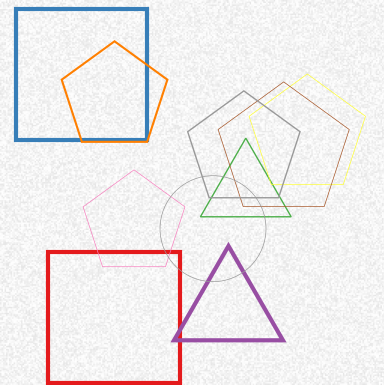[{"shape": "square", "thickness": 3, "radius": 0.85, "center": [0.296, 0.175]}, {"shape": "square", "thickness": 3, "radius": 0.85, "center": [0.213, 0.807]}, {"shape": "triangle", "thickness": 1, "radius": 0.68, "center": [0.638, 0.505]}, {"shape": "triangle", "thickness": 3, "radius": 0.82, "center": [0.593, 0.198]}, {"shape": "pentagon", "thickness": 1.5, "radius": 0.72, "center": [0.298, 0.748]}, {"shape": "pentagon", "thickness": 0.5, "radius": 0.79, "center": [0.798, 0.649]}, {"shape": "pentagon", "thickness": 0.5, "radius": 0.9, "center": [0.737, 0.608]}, {"shape": "pentagon", "thickness": 0.5, "radius": 0.7, "center": [0.348, 0.42]}, {"shape": "circle", "thickness": 0.5, "radius": 0.69, "center": [0.553, 0.406]}, {"shape": "pentagon", "thickness": 1, "radius": 0.77, "center": [0.633, 0.61]}]